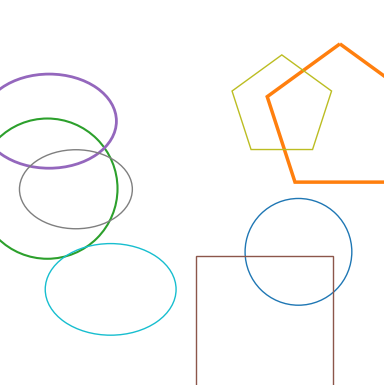[{"shape": "circle", "thickness": 1, "radius": 0.69, "center": [0.775, 0.346]}, {"shape": "pentagon", "thickness": 2.5, "radius": 0.99, "center": [0.883, 0.688]}, {"shape": "circle", "thickness": 1.5, "radius": 0.91, "center": [0.123, 0.51]}, {"shape": "oval", "thickness": 2, "radius": 0.87, "center": [0.128, 0.685]}, {"shape": "square", "thickness": 1, "radius": 0.89, "center": [0.687, 0.158]}, {"shape": "oval", "thickness": 1, "radius": 0.73, "center": [0.197, 0.508]}, {"shape": "pentagon", "thickness": 1, "radius": 0.68, "center": [0.732, 0.722]}, {"shape": "oval", "thickness": 1, "radius": 0.85, "center": [0.287, 0.248]}]